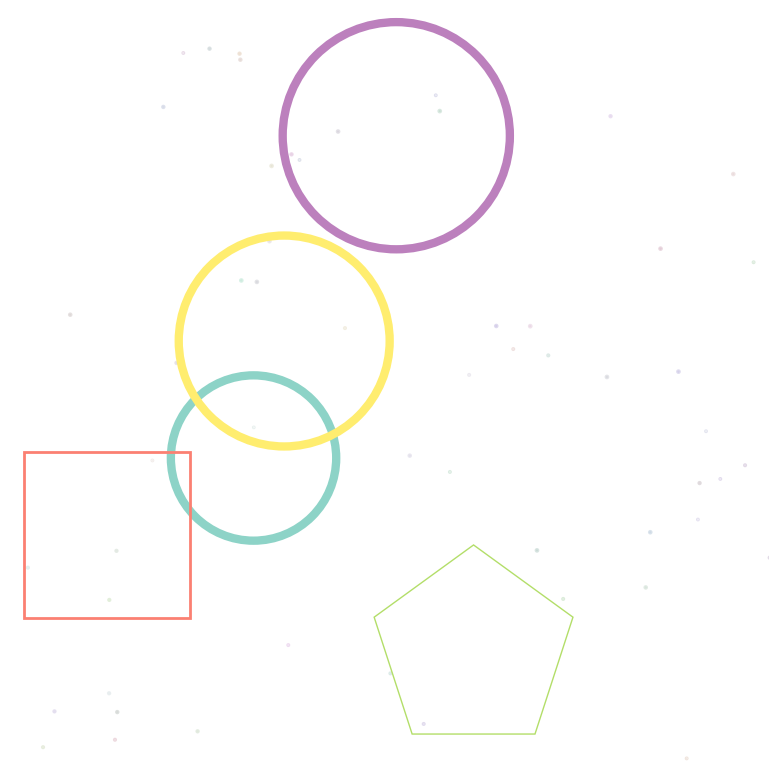[{"shape": "circle", "thickness": 3, "radius": 0.54, "center": [0.329, 0.405]}, {"shape": "square", "thickness": 1, "radius": 0.54, "center": [0.139, 0.306]}, {"shape": "pentagon", "thickness": 0.5, "radius": 0.68, "center": [0.615, 0.157]}, {"shape": "circle", "thickness": 3, "radius": 0.74, "center": [0.515, 0.824]}, {"shape": "circle", "thickness": 3, "radius": 0.68, "center": [0.369, 0.557]}]